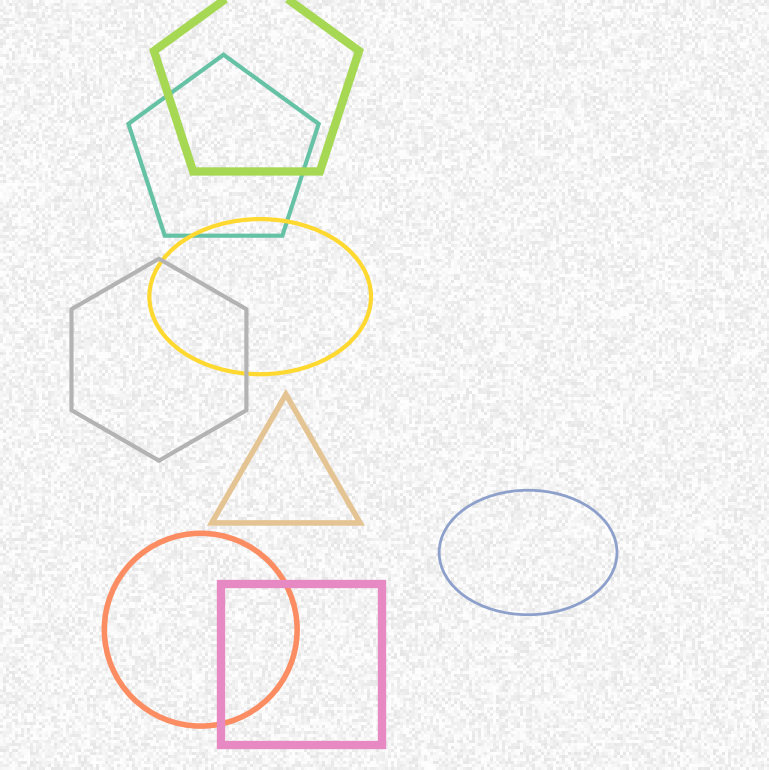[{"shape": "pentagon", "thickness": 1.5, "radius": 0.65, "center": [0.29, 0.799]}, {"shape": "circle", "thickness": 2, "radius": 0.63, "center": [0.261, 0.182]}, {"shape": "oval", "thickness": 1, "radius": 0.58, "center": [0.686, 0.282]}, {"shape": "square", "thickness": 3, "radius": 0.52, "center": [0.391, 0.137]}, {"shape": "pentagon", "thickness": 3, "radius": 0.7, "center": [0.333, 0.891]}, {"shape": "oval", "thickness": 1.5, "radius": 0.72, "center": [0.338, 0.615]}, {"shape": "triangle", "thickness": 2, "radius": 0.56, "center": [0.371, 0.377]}, {"shape": "hexagon", "thickness": 1.5, "radius": 0.66, "center": [0.206, 0.533]}]